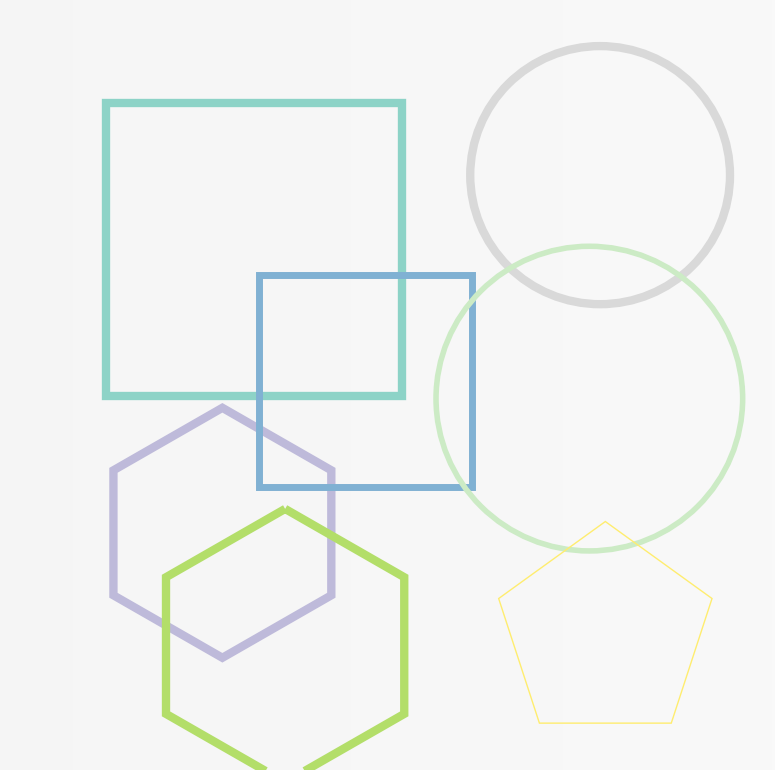[{"shape": "square", "thickness": 3, "radius": 0.95, "center": [0.328, 0.676]}, {"shape": "hexagon", "thickness": 3, "radius": 0.81, "center": [0.287, 0.308]}, {"shape": "square", "thickness": 2.5, "radius": 0.69, "center": [0.472, 0.505]}, {"shape": "hexagon", "thickness": 3, "radius": 0.89, "center": [0.368, 0.162]}, {"shape": "circle", "thickness": 3, "radius": 0.84, "center": [0.774, 0.773]}, {"shape": "circle", "thickness": 2, "radius": 0.99, "center": [0.76, 0.482]}, {"shape": "pentagon", "thickness": 0.5, "radius": 0.72, "center": [0.781, 0.178]}]